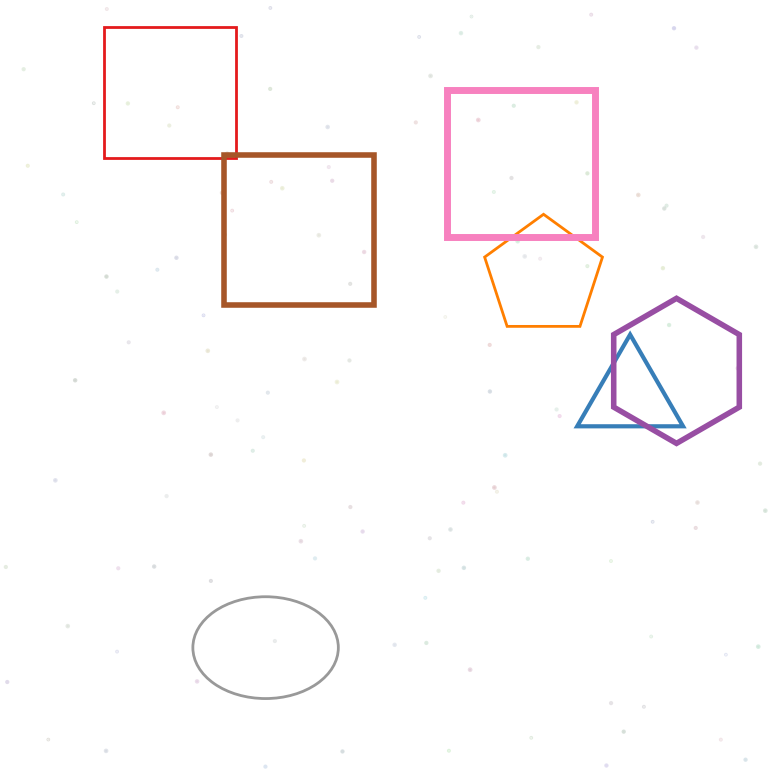[{"shape": "square", "thickness": 1, "radius": 0.43, "center": [0.221, 0.88]}, {"shape": "triangle", "thickness": 1.5, "radius": 0.4, "center": [0.818, 0.486]}, {"shape": "hexagon", "thickness": 2, "radius": 0.47, "center": [0.879, 0.518]}, {"shape": "pentagon", "thickness": 1, "radius": 0.4, "center": [0.706, 0.641]}, {"shape": "square", "thickness": 2, "radius": 0.49, "center": [0.388, 0.702]}, {"shape": "square", "thickness": 2.5, "radius": 0.48, "center": [0.677, 0.787]}, {"shape": "oval", "thickness": 1, "radius": 0.47, "center": [0.345, 0.159]}]